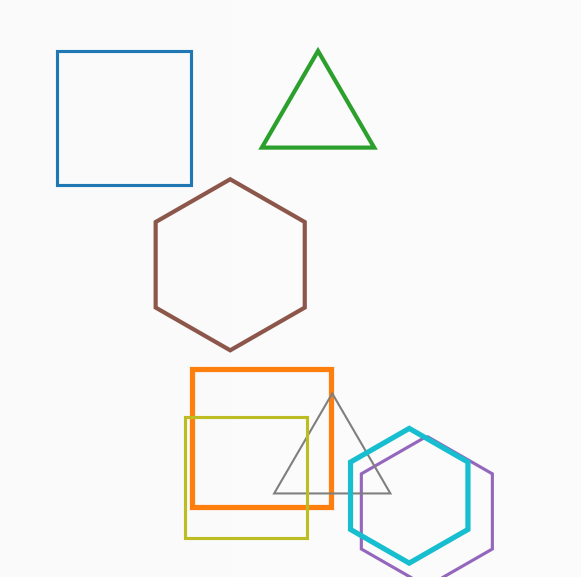[{"shape": "square", "thickness": 1.5, "radius": 0.58, "center": [0.213, 0.795]}, {"shape": "square", "thickness": 2.5, "radius": 0.6, "center": [0.45, 0.241]}, {"shape": "triangle", "thickness": 2, "radius": 0.56, "center": [0.547, 0.799]}, {"shape": "hexagon", "thickness": 1.5, "radius": 0.65, "center": [0.734, 0.114]}, {"shape": "hexagon", "thickness": 2, "radius": 0.74, "center": [0.396, 0.541]}, {"shape": "triangle", "thickness": 1, "radius": 0.58, "center": [0.572, 0.202]}, {"shape": "square", "thickness": 1.5, "radius": 0.52, "center": [0.423, 0.172]}, {"shape": "hexagon", "thickness": 2.5, "radius": 0.58, "center": [0.704, 0.141]}]